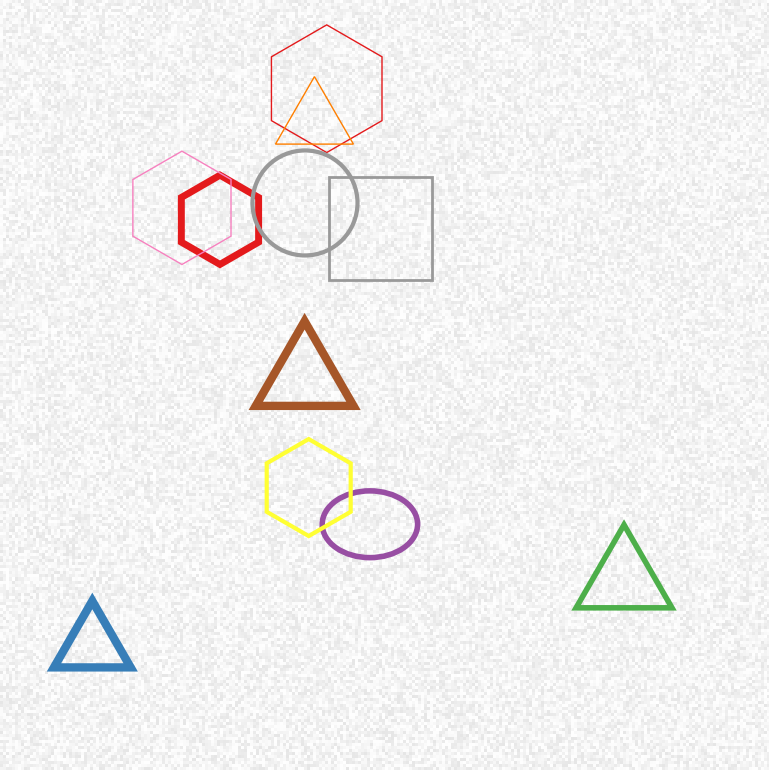[{"shape": "hexagon", "thickness": 0.5, "radius": 0.41, "center": [0.424, 0.885]}, {"shape": "hexagon", "thickness": 2.5, "radius": 0.29, "center": [0.286, 0.715]}, {"shape": "triangle", "thickness": 3, "radius": 0.29, "center": [0.12, 0.162]}, {"shape": "triangle", "thickness": 2, "radius": 0.36, "center": [0.81, 0.247]}, {"shape": "oval", "thickness": 2, "radius": 0.31, "center": [0.48, 0.319]}, {"shape": "triangle", "thickness": 0.5, "radius": 0.29, "center": [0.408, 0.842]}, {"shape": "hexagon", "thickness": 1.5, "radius": 0.31, "center": [0.401, 0.367]}, {"shape": "triangle", "thickness": 3, "radius": 0.37, "center": [0.396, 0.51]}, {"shape": "hexagon", "thickness": 0.5, "radius": 0.37, "center": [0.236, 0.73]}, {"shape": "circle", "thickness": 1.5, "radius": 0.34, "center": [0.396, 0.736]}, {"shape": "square", "thickness": 1, "radius": 0.33, "center": [0.494, 0.704]}]